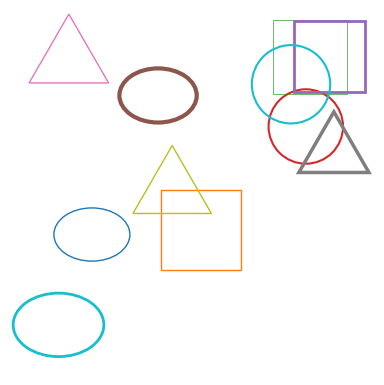[{"shape": "oval", "thickness": 1, "radius": 0.49, "center": [0.239, 0.391]}, {"shape": "square", "thickness": 1, "radius": 0.52, "center": [0.522, 0.402]}, {"shape": "square", "thickness": 0.5, "radius": 0.48, "center": [0.805, 0.853]}, {"shape": "circle", "thickness": 1.5, "radius": 0.48, "center": [0.794, 0.671]}, {"shape": "square", "thickness": 2, "radius": 0.46, "center": [0.855, 0.853]}, {"shape": "oval", "thickness": 3, "radius": 0.5, "center": [0.411, 0.752]}, {"shape": "triangle", "thickness": 1, "radius": 0.6, "center": [0.179, 0.844]}, {"shape": "triangle", "thickness": 2.5, "radius": 0.53, "center": [0.867, 0.605]}, {"shape": "triangle", "thickness": 1, "radius": 0.59, "center": [0.447, 0.504]}, {"shape": "oval", "thickness": 2, "radius": 0.59, "center": [0.152, 0.156]}, {"shape": "circle", "thickness": 1.5, "radius": 0.51, "center": [0.756, 0.781]}]